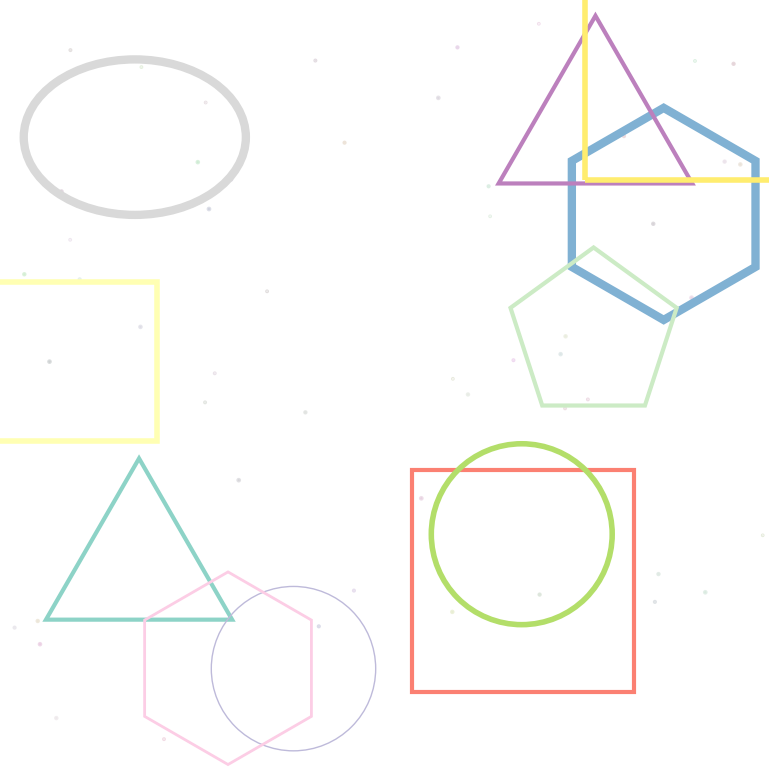[{"shape": "triangle", "thickness": 1.5, "radius": 0.7, "center": [0.181, 0.265]}, {"shape": "square", "thickness": 2, "radius": 0.52, "center": [0.101, 0.531]}, {"shape": "circle", "thickness": 0.5, "radius": 0.53, "center": [0.381, 0.132]}, {"shape": "square", "thickness": 1.5, "radius": 0.72, "center": [0.679, 0.245]}, {"shape": "hexagon", "thickness": 3, "radius": 0.69, "center": [0.862, 0.722]}, {"shape": "circle", "thickness": 2, "radius": 0.59, "center": [0.678, 0.306]}, {"shape": "hexagon", "thickness": 1, "radius": 0.63, "center": [0.296, 0.132]}, {"shape": "oval", "thickness": 3, "radius": 0.72, "center": [0.175, 0.822]}, {"shape": "triangle", "thickness": 1.5, "radius": 0.73, "center": [0.773, 0.834]}, {"shape": "pentagon", "thickness": 1.5, "radius": 0.57, "center": [0.771, 0.565]}, {"shape": "square", "thickness": 2, "radius": 0.67, "center": [0.893, 0.899]}]